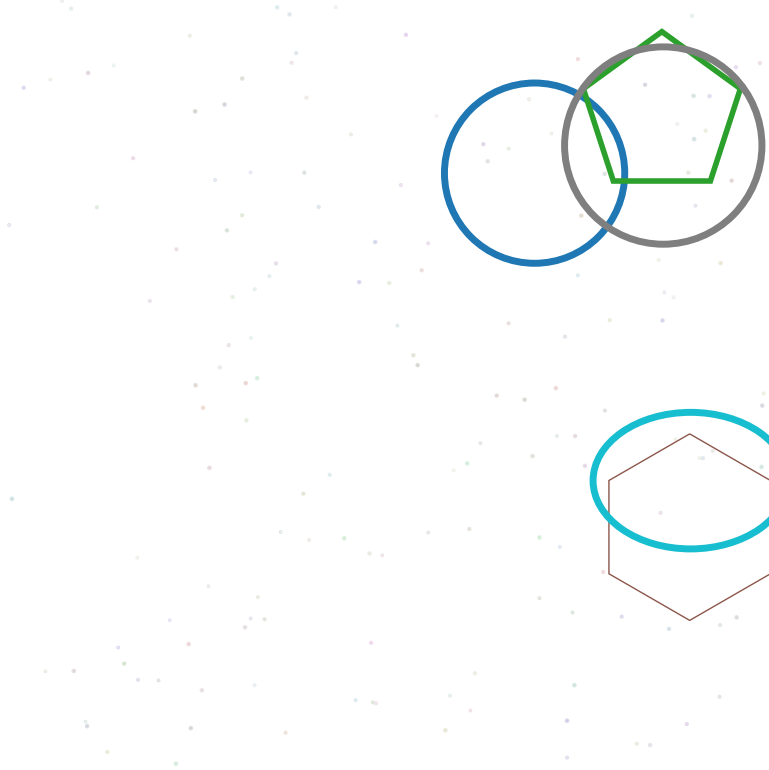[{"shape": "circle", "thickness": 2.5, "radius": 0.59, "center": [0.694, 0.775]}, {"shape": "pentagon", "thickness": 2, "radius": 0.54, "center": [0.86, 0.852]}, {"shape": "hexagon", "thickness": 0.5, "radius": 0.61, "center": [0.896, 0.315]}, {"shape": "circle", "thickness": 2.5, "radius": 0.64, "center": [0.861, 0.811]}, {"shape": "oval", "thickness": 2.5, "radius": 0.63, "center": [0.897, 0.376]}]